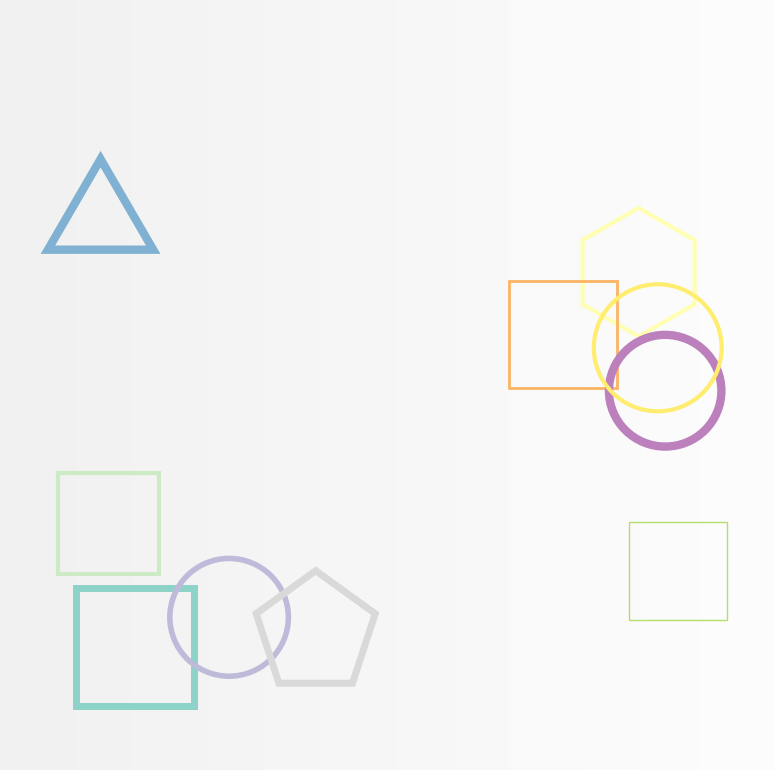[{"shape": "square", "thickness": 2.5, "radius": 0.38, "center": [0.174, 0.16]}, {"shape": "hexagon", "thickness": 1.5, "radius": 0.42, "center": [0.824, 0.646]}, {"shape": "circle", "thickness": 2, "radius": 0.38, "center": [0.296, 0.198]}, {"shape": "triangle", "thickness": 3, "radius": 0.39, "center": [0.13, 0.715]}, {"shape": "square", "thickness": 1, "radius": 0.35, "center": [0.726, 0.566]}, {"shape": "square", "thickness": 0.5, "radius": 0.32, "center": [0.875, 0.259]}, {"shape": "pentagon", "thickness": 2.5, "radius": 0.4, "center": [0.407, 0.178]}, {"shape": "circle", "thickness": 3, "radius": 0.36, "center": [0.858, 0.493]}, {"shape": "square", "thickness": 1.5, "radius": 0.33, "center": [0.14, 0.32]}, {"shape": "circle", "thickness": 1.5, "radius": 0.41, "center": [0.849, 0.548]}]